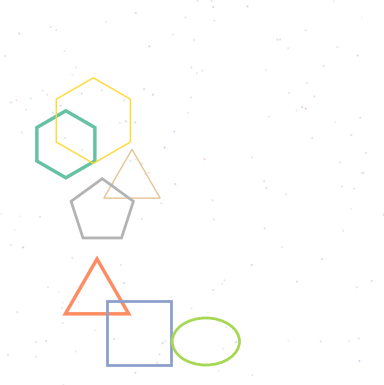[{"shape": "hexagon", "thickness": 2.5, "radius": 0.43, "center": [0.171, 0.625]}, {"shape": "triangle", "thickness": 2.5, "radius": 0.47, "center": [0.252, 0.232]}, {"shape": "square", "thickness": 2, "radius": 0.41, "center": [0.361, 0.134]}, {"shape": "oval", "thickness": 2, "radius": 0.44, "center": [0.535, 0.113]}, {"shape": "hexagon", "thickness": 1, "radius": 0.56, "center": [0.242, 0.687]}, {"shape": "triangle", "thickness": 1, "radius": 0.42, "center": [0.343, 0.528]}, {"shape": "pentagon", "thickness": 2, "radius": 0.43, "center": [0.266, 0.451]}]